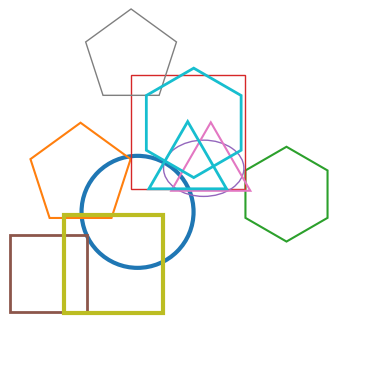[{"shape": "circle", "thickness": 3, "radius": 0.73, "center": [0.357, 0.45]}, {"shape": "pentagon", "thickness": 1.5, "radius": 0.68, "center": [0.209, 0.544]}, {"shape": "hexagon", "thickness": 1.5, "radius": 0.62, "center": [0.744, 0.496]}, {"shape": "square", "thickness": 1, "radius": 0.74, "center": [0.487, 0.658]}, {"shape": "oval", "thickness": 1, "radius": 0.52, "center": [0.529, 0.563]}, {"shape": "square", "thickness": 2, "radius": 0.5, "center": [0.125, 0.289]}, {"shape": "triangle", "thickness": 1.5, "radius": 0.59, "center": [0.548, 0.564]}, {"shape": "pentagon", "thickness": 1, "radius": 0.62, "center": [0.34, 0.853]}, {"shape": "square", "thickness": 3, "radius": 0.64, "center": [0.295, 0.314]}, {"shape": "triangle", "thickness": 2, "radius": 0.58, "center": [0.488, 0.568]}, {"shape": "hexagon", "thickness": 2, "radius": 0.71, "center": [0.503, 0.681]}]